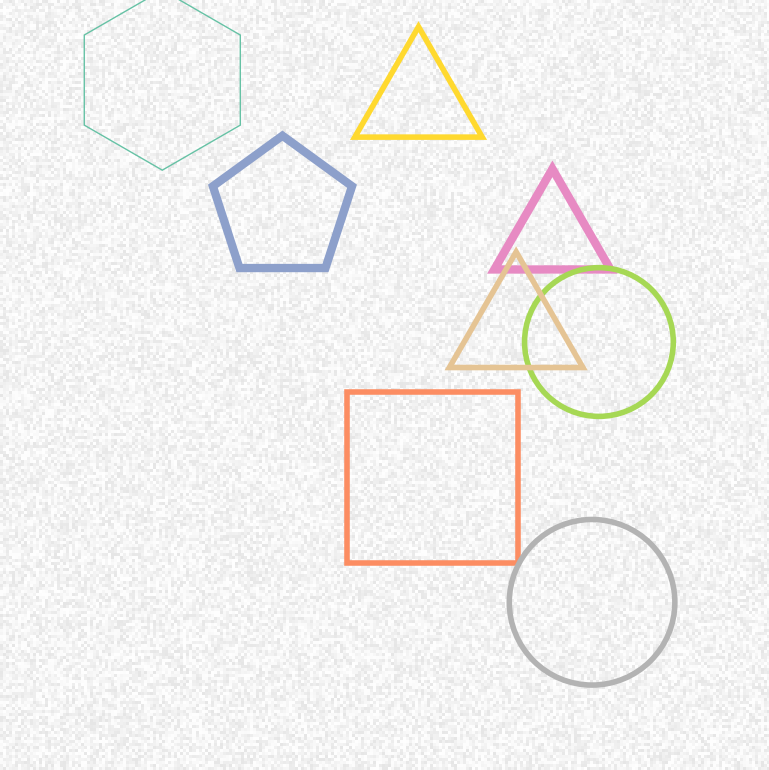[{"shape": "hexagon", "thickness": 0.5, "radius": 0.58, "center": [0.211, 0.896]}, {"shape": "square", "thickness": 2, "radius": 0.56, "center": [0.561, 0.38]}, {"shape": "pentagon", "thickness": 3, "radius": 0.48, "center": [0.367, 0.729]}, {"shape": "triangle", "thickness": 3, "radius": 0.44, "center": [0.717, 0.694]}, {"shape": "circle", "thickness": 2, "radius": 0.48, "center": [0.778, 0.556]}, {"shape": "triangle", "thickness": 2, "radius": 0.48, "center": [0.544, 0.87]}, {"shape": "triangle", "thickness": 2, "radius": 0.5, "center": [0.67, 0.573]}, {"shape": "circle", "thickness": 2, "radius": 0.54, "center": [0.769, 0.218]}]